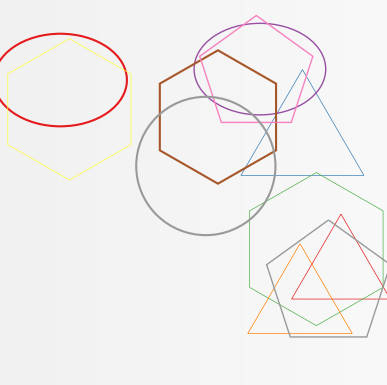[{"shape": "triangle", "thickness": 0.5, "radius": 0.74, "center": [0.88, 0.297]}, {"shape": "oval", "thickness": 1.5, "radius": 0.86, "center": [0.156, 0.792]}, {"shape": "triangle", "thickness": 0.5, "radius": 0.92, "center": [0.78, 0.636]}, {"shape": "hexagon", "thickness": 0.5, "radius": 0.99, "center": [0.816, 0.353]}, {"shape": "oval", "thickness": 1, "radius": 0.85, "center": [0.671, 0.82]}, {"shape": "triangle", "thickness": 0.5, "radius": 0.78, "center": [0.774, 0.211]}, {"shape": "hexagon", "thickness": 0.5, "radius": 0.92, "center": [0.179, 0.716]}, {"shape": "hexagon", "thickness": 1.5, "radius": 0.87, "center": [0.562, 0.696]}, {"shape": "pentagon", "thickness": 1, "radius": 0.77, "center": [0.661, 0.806]}, {"shape": "circle", "thickness": 1.5, "radius": 0.9, "center": [0.531, 0.569]}, {"shape": "pentagon", "thickness": 1, "radius": 0.84, "center": [0.848, 0.261]}]